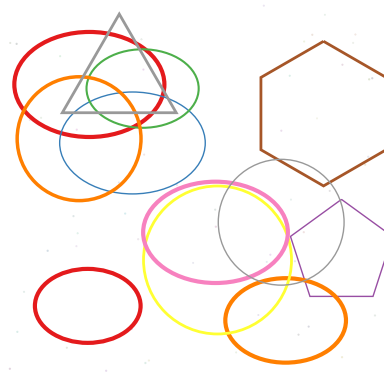[{"shape": "oval", "thickness": 3, "radius": 0.97, "center": [0.232, 0.781]}, {"shape": "oval", "thickness": 3, "radius": 0.69, "center": [0.228, 0.206]}, {"shape": "oval", "thickness": 1, "radius": 0.95, "center": [0.344, 0.629]}, {"shape": "oval", "thickness": 1.5, "radius": 0.73, "center": [0.37, 0.77]}, {"shape": "pentagon", "thickness": 1, "radius": 0.7, "center": [0.887, 0.343]}, {"shape": "circle", "thickness": 2.5, "radius": 0.8, "center": [0.205, 0.64]}, {"shape": "oval", "thickness": 3, "radius": 0.78, "center": [0.742, 0.168]}, {"shape": "circle", "thickness": 2, "radius": 0.96, "center": [0.565, 0.325]}, {"shape": "hexagon", "thickness": 2, "radius": 0.94, "center": [0.84, 0.705]}, {"shape": "oval", "thickness": 3, "radius": 0.94, "center": [0.56, 0.396]}, {"shape": "triangle", "thickness": 2, "radius": 0.85, "center": [0.31, 0.793]}, {"shape": "circle", "thickness": 1, "radius": 0.82, "center": [0.73, 0.423]}]